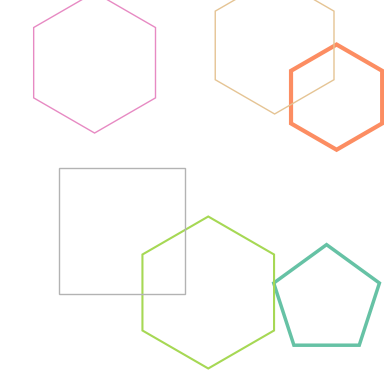[{"shape": "pentagon", "thickness": 2.5, "radius": 0.72, "center": [0.848, 0.22]}, {"shape": "hexagon", "thickness": 3, "radius": 0.68, "center": [0.874, 0.748]}, {"shape": "hexagon", "thickness": 1, "radius": 0.91, "center": [0.246, 0.837]}, {"shape": "hexagon", "thickness": 1.5, "radius": 0.99, "center": [0.541, 0.24]}, {"shape": "hexagon", "thickness": 1, "radius": 0.89, "center": [0.713, 0.882]}, {"shape": "square", "thickness": 1, "radius": 0.82, "center": [0.316, 0.401]}]